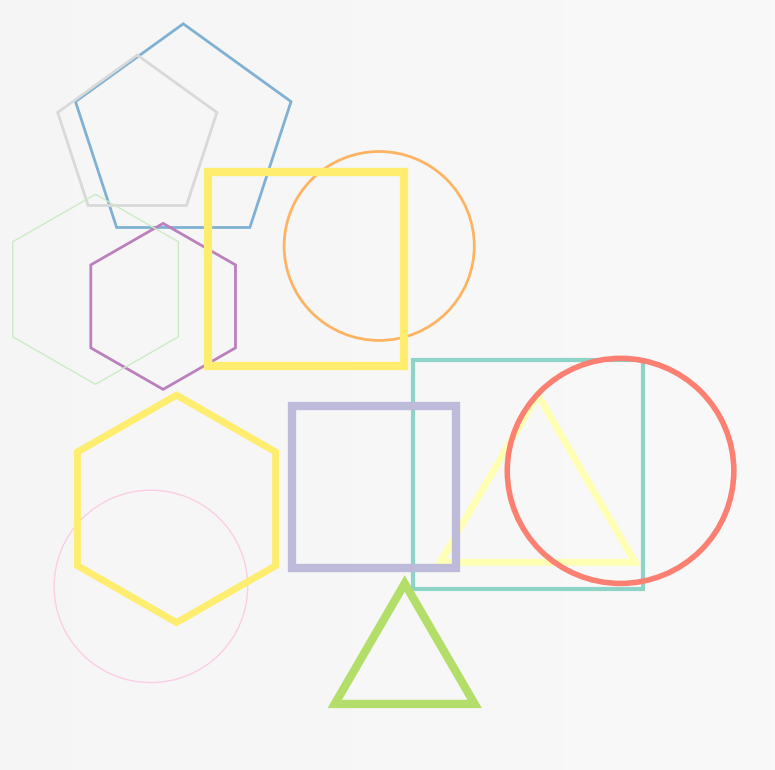[{"shape": "square", "thickness": 1.5, "radius": 0.74, "center": [0.681, 0.384]}, {"shape": "triangle", "thickness": 2.5, "radius": 0.73, "center": [0.694, 0.342]}, {"shape": "square", "thickness": 3, "radius": 0.53, "center": [0.483, 0.368]}, {"shape": "circle", "thickness": 2, "radius": 0.73, "center": [0.801, 0.388]}, {"shape": "pentagon", "thickness": 1, "radius": 0.73, "center": [0.236, 0.823]}, {"shape": "circle", "thickness": 1, "radius": 0.61, "center": [0.489, 0.681]}, {"shape": "triangle", "thickness": 3, "radius": 0.52, "center": [0.522, 0.138]}, {"shape": "circle", "thickness": 0.5, "radius": 0.62, "center": [0.195, 0.238]}, {"shape": "pentagon", "thickness": 1, "radius": 0.54, "center": [0.177, 0.821]}, {"shape": "hexagon", "thickness": 1, "radius": 0.54, "center": [0.21, 0.602]}, {"shape": "hexagon", "thickness": 0.5, "radius": 0.62, "center": [0.123, 0.624]}, {"shape": "square", "thickness": 3, "radius": 0.63, "center": [0.395, 0.651]}, {"shape": "hexagon", "thickness": 2.5, "radius": 0.74, "center": [0.228, 0.339]}]